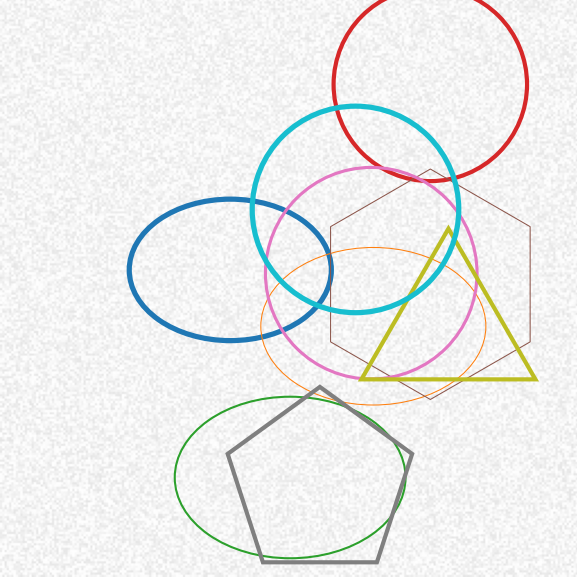[{"shape": "oval", "thickness": 2.5, "radius": 0.87, "center": [0.399, 0.532]}, {"shape": "oval", "thickness": 0.5, "radius": 0.97, "center": [0.646, 0.434]}, {"shape": "oval", "thickness": 1, "radius": 1.0, "center": [0.502, 0.172]}, {"shape": "circle", "thickness": 2, "radius": 0.84, "center": [0.745, 0.853]}, {"shape": "hexagon", "thickness": 0.5, "radius": 1.0, "center": [0.745, 0.507]}, {"shape": "circle", "thickness": 1.5, "radius": 0.92, "center": [0.643, 0.526]}, {"shape": "pentagon", "thickness": 2, "radius": 0.84, "center": [0.554, 0.161]}, {"shape": "triangle", "thickness": 2, "radius": 0.87, "center": [0.776, 0.429]}, {"shape": "circle", "thickness": 2.5, "radius": 0.89, "center": [0.616, 0.636]}]